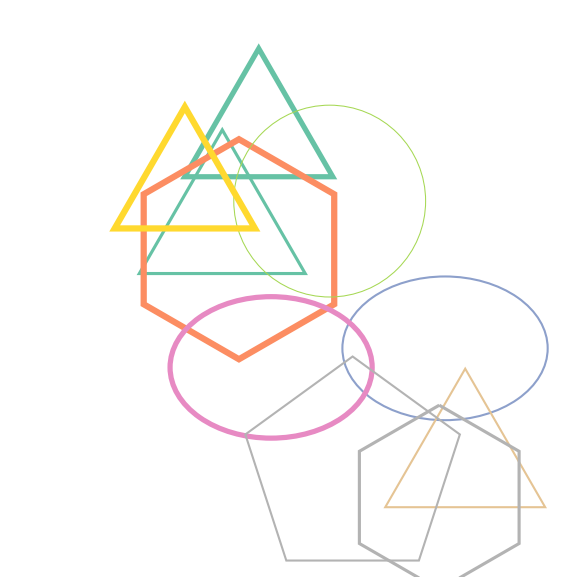[{"shape": "triangle", "thickness": 2.5, "radius": 0.74, "center": [0.448, 0.767]}, {"shape": "triangle", "thickness": 1.5, "radius": 0.83, "center": [0.385, 0.608]}, {"shape": "hexagon", "thickness": 3, "radius": 0.95, "center": [0.414, 0.568]}, {"shape": "oval", "thickness": 1, "radius": 0.89, "center": [0.771, 0.396]}, {"shape": "oval", "thickness": 2.5, "radius": 0.87, "center": [0.469, 0.363]}, {"shape": "circle", "thickness": 0.5, "radius": 0.83, "center": [0.571, 0.651]}, {"shape": "triangle", "thickness": 3, "radius": 0.7, "center": [0.32, 0.674]}, {"shape": "triangle", "thickness": 1, "radius": 0.8, "center": [0.806, 0.201]}, {"shape": "pentagon", "thickness": 1, "radius": 0.98, "center": [0.611, 0.187]}, {"shape": "hexagon", "thickness": 1.5, "radius": 0.8, "center": [0.761, 0.138]}]